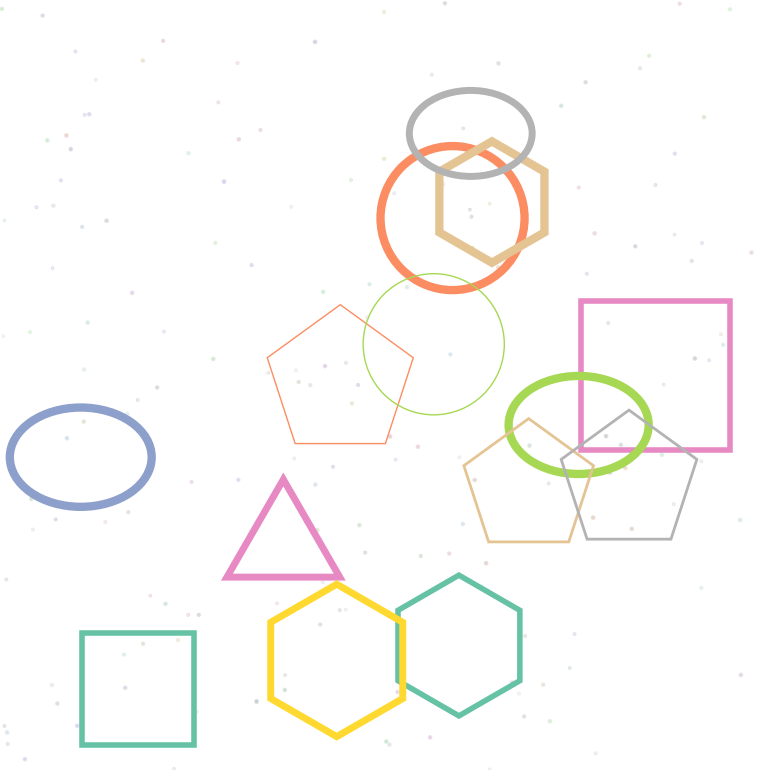[{"shape": "square", "thickness": 2, "radius": 0.36, "center": [0.179, 0.105]}, {"shape": "hexagon", "thickness": 2, "radius": 0.46, "center": [0.596, 0.162]}, {"shape": "circle", "thickness": 3, "radius": 0.47, "center": [0.588, 0.717]}, {"shape": "pentagon", "thickness": 0.5, "radius": 0.5, "center": [0.442, 0.505]}, {"shape": "oval", "thickness": 3, "radius": 0.46, "center": [0.105, 0.406]}, {"shape": "square", "thickness": 2, "radius": 0.48, "center": [0.851, 0.512]}, {"shape": "triangle", "thickness": 2.5, "radius": 0.42, "center": [0.368, 0.293]}, {"shape": "oval", "thickness": 3, "radius": 0.45, "center": [0.751, 0.448]}, {"shape": "circle", "thickness": 0.5, "radius": 0.46, "center": [0.563, 0.553]}, {"shape": "hexagon", "thickness": 2.5, "radius": 0.49, "center": [0.437, 0.142]}, {"shape": "pentagon", "thickness": 1, "radius": 0.44, "center": [0.687, 0.368]}, {"shape": "hexagon", "thickness": 3, "radius": 0.39, "center": [0.639, 0.738]}, {"shape": "pentagon", "thickness": 1, "radius": 0.46, "center": [0.817, 0.375]}, {"shape": "oval", "thickness": 2.5, "radius": 0.4, "center": [0.611, 0.827]}]